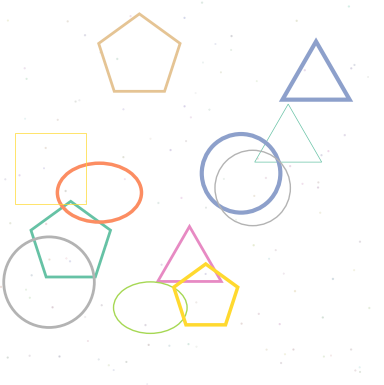[{"shape": "pentagon", "thickness": 2, "radius": 0.54, "center": [0.184, 0.368]}, {"shape": "triangle", "thickness": 0.5, "radius": 0.5, "center": [0.749, 0.629]}, {"shape": "oval", "thickness": 2.5, "radius": 0.55, "center": [0.258, 0.5]}, {"shape": "triangle", "thickness": 3, "radius": 0.5, "center": [0.821, 0.791]}, {"shape": "circle", "thickness": 3, "radius": 0.51, "center": [0.626, 0.55]}, {"shape": "triangle", "thickness": 2, "radius": 0.48, "center": [0.492, 0.317]}, {"shape": "oval", "thickness": 1, "radius": 0.48, "center": [0.39, 0.201]}, {"shape": "square", "thickness": 0.5, "radius": 0.46, "center": [0.131, 0.562]}, {"shape": "pentagon", "thickness": 2.5, "radius": 0.44, "center": [0.534, 0.227]}, {"shape": "pentagon", "thickness": 2, "radius": 0.56, "center": [0.362, 0.853]}, {"shape": "circle", "thickness": 1, "radius": 0.49, "center": [0.656, 0.512]}, {"shape": "circle", "thickness": 2, "radius": 0.59, "center": [0.127, 0.267]}]